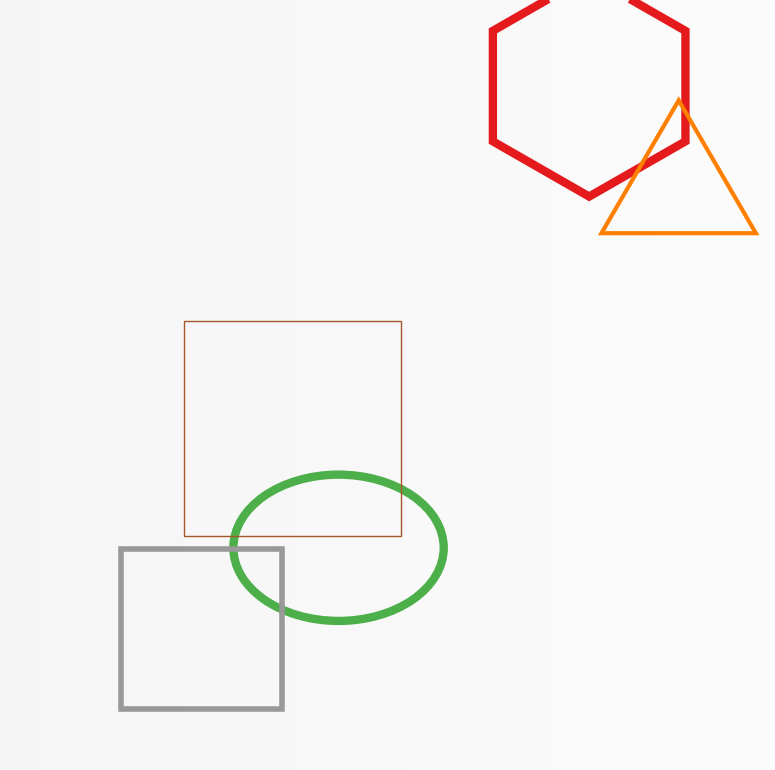[{"shape": "hexagon", "thickness": 3, "radius": 0.72, "center": [0.76, 0.888]}, {"shape": "oval", "thickness": 3, "radius": 0.68, "center": [0.437, 0.289]}, {"shape": "triangle", "thickness": 1.5, "radius": 0.58, "center": [0.876, 0.755]}, {"shape": "square", "thickness": 0.5, "radius": 0.7, "center": [0.377, 0.443]}, {"shape": "square", "thickness": 2, "radius": 0.52, "center": [0.26, 0.183]}]